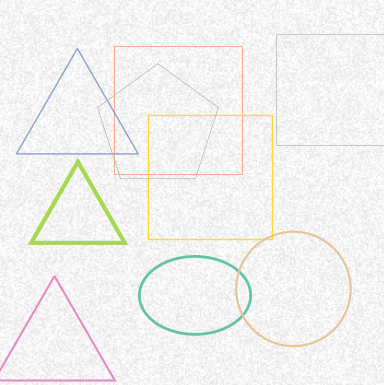[{"shape": "oval", "thickness": 2, "radius": 0.72, "center": [0.507, 0.233]}, {"shape": "square", "thickness": 0.5, "radius": 0.83, "center": [0.463, 0.715]}, {"shape": "triangle", "thickness": 1, "radius": 0.91, "center": [0.201, 0.692]}, {"shape": "triangle", "thickness": 1.5, "radius": 0.9, "center": [0.142, 0.102]}, {"shape": "triangle", "thickness": 3, "radius": 0.7, "center": [0.202, 0.439]}, {"shape": "square", "thickness": 1, "radius": 0.8, "center": [0.545, 0.541]}, {"shape": "circle", "thickness": 1.5, "radius": 0.74, "center": [0.762, 0.249]}, {"shape": "pentagon", "thickness": 0.5, "radius": 0.83, "center": [0.41, 0.669]}, {"shape": "square", "thickness": 0.5, "radius": 0.72, "center": [0.862, 0.767]}]